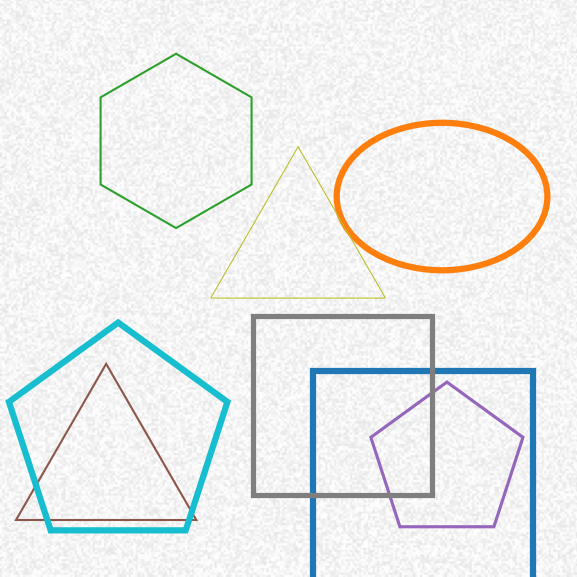[{"shape": "square", "thickness": 3, "radius": 0.96, "center": [0.732, 0.166]}, {"shape": "oval", "thickness": 3, "radius": 0.91, "center": [0.765, 0.659]}, {"shape": "hexagon", "thickness": 1, "radius": 0.75, "center": [0.305, 0.755]}, {"shape": "pentagon", "thickness": 1.5, "radius": 0.69, "center": [0.774, 0.199]}, {"shape": "triangle", "thickness": 1, "radius": 0.9, "center": [0.184, 0.189]}, {"shape": "square", "thickness": 2.5, "radius": 0.77, "center": [0.593, 0.297]}, {"shape": "triangle", "thickness": 0.5, "radius": 0.87, "center": [0.516, 0.57]}, {"shape": "pentagon", "thickness": 3, "radius": 0.99, "center": [0.205, 0.242]}]